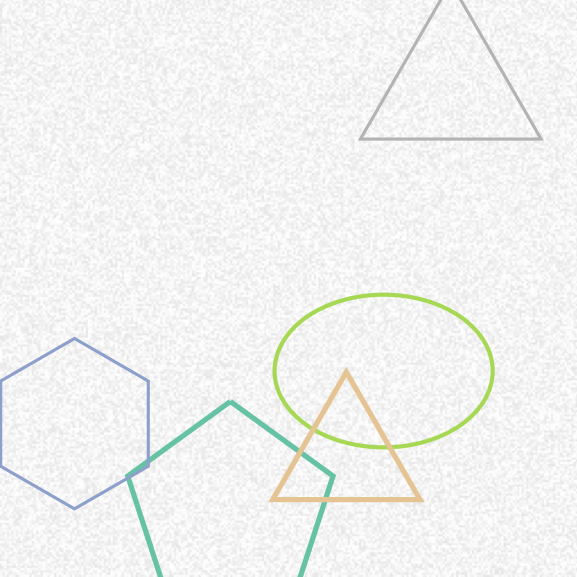[{"shape": "pentagon", "thickness": 2.5, "radius": 0.93, "center": [0.399, 0.117]}, {"shape": "hexagon", "thickness": 1.5, "radius": 0.74, "center": [0.129, 0.266]}, {"shape": "oval", "thickness": 2, "radius": 0.94, "center": [0.664, 0.357]}, {"shape": "triangle", "thickness": 2.5, "radius": 0.74, "center": [0.6, 0.208]}, {"shape": "triangle", "thickness": 1.5, "radius": 0.9, "center": [0.781, 0.849]}]